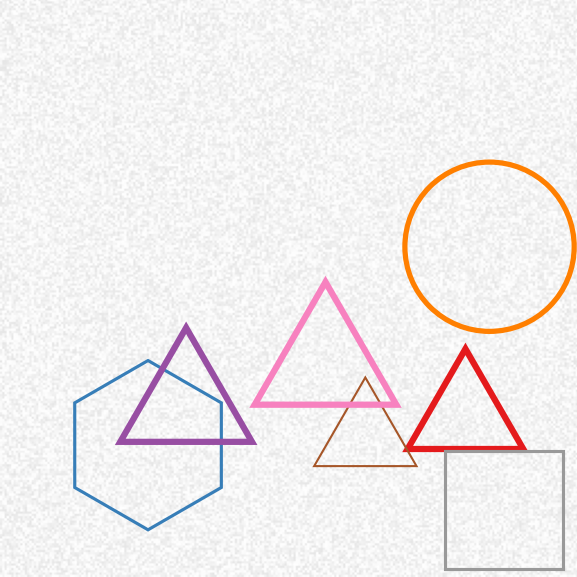[{"shape": "triangle", "thickness": 3, "radius": 0.58, "center": [0.806, 0.279]}, {"shape": "hexagon", "thickness": 1.5, "radius": 0.73, "center": [0.256, 0.228]}, {"shape": "triangle", "thickness": 3, "radius": 0.66, "center": [0.322, 0.3]}, {"shape": "circle", "thickness": 2.5, "radius": 0.73, "center": [0.848, 0.572]}, {"shape": "triangle", "thickness": 1, "radius": 0.51, "center": [0.633, 0.243]}, {"shape": "triangle", "thickness": 3, "radius": 0.71, "center": [0.564, 0.369]}, {"shape": "square", "thickness": 1.5, "radius": 0.51, "center": [0.873, 0.116]}]